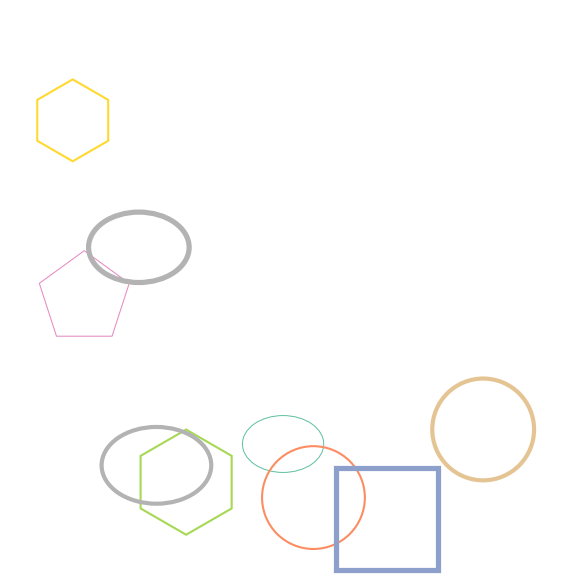[{"shape": "oval", "thickness": 0.5, "radius": 0.35, "center": [0.49, 0.23]}, {"shape": "circle", "thickness": 1, "radius": 0.45, "center": [0.543, 0.138]}, {"shape": "square", "thickness": 2.5, "radius": 0.44, "center": [0.671, 0.101]}, {"shape": "pentagon", "thickness": 0.5, "radius": 0.41, "center": [0.146, 0.483]}, {"shape": "hexagon", "thickness": 1, "radius": 0.46, "center": [0.322, 0.164]}, {"shape": "hexagon", "thickness": 1, "radius": 0.35, "center": [0.126, 0.791]}, {"shape": "circle", "thickness": 2, "radius": 0.44, "center": [0.837, 0.256]}, {"shape": "oval", "thickness": 2.5, "radius": 0.44, "center": [0.24, 0.571]}, {"shape": "oval", "thickness": 2, "radius": 0.47, "center": [0.271, 0.193]}]